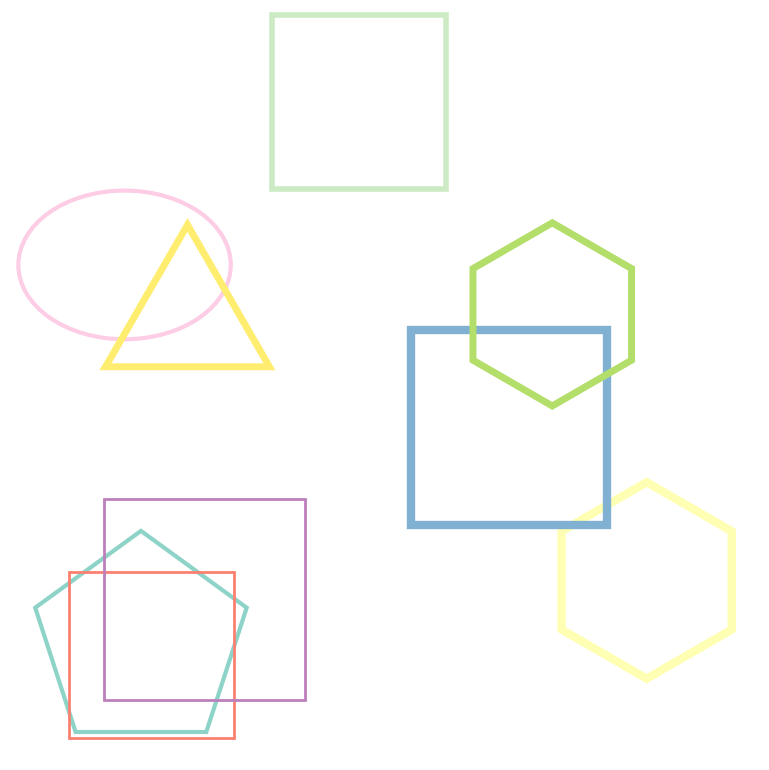[{"shape": "pentagon", "thickness": 1.5, "radius": 0.72, "center": [0.183, 0.166]}, {"shape": "hexagon", "thickness": 3, "radius": 0.64, "center": [0.84, 0.246]}, {"shape": "square", "thickness": 1, "radius": 0.54, "center": [0.197, 0.149]}, {"shape": "square", "thickness": 3, "radius": 0.63, "center": [0.661, 0.445]}, {"shape": "hexagon", "thickness": 2.5, "radius": 0.59, "center": [0.717, 0.592]}, {"shape": "oval", "thickness": 1.5, "radius": 0.69, "center": [0.162, 0.656]}, {"shape": "square", "thickness": 1, "radius": 0.65, "center": [0.266, 0.221]}, {"shape": "square", "thickness": 2, "radius": 0.56, "center": [0.466, 0.868]}, {"shape": "triangle", "thickness": 2.5, "radius": 0.61, "center": [0.243, 0.585]}]